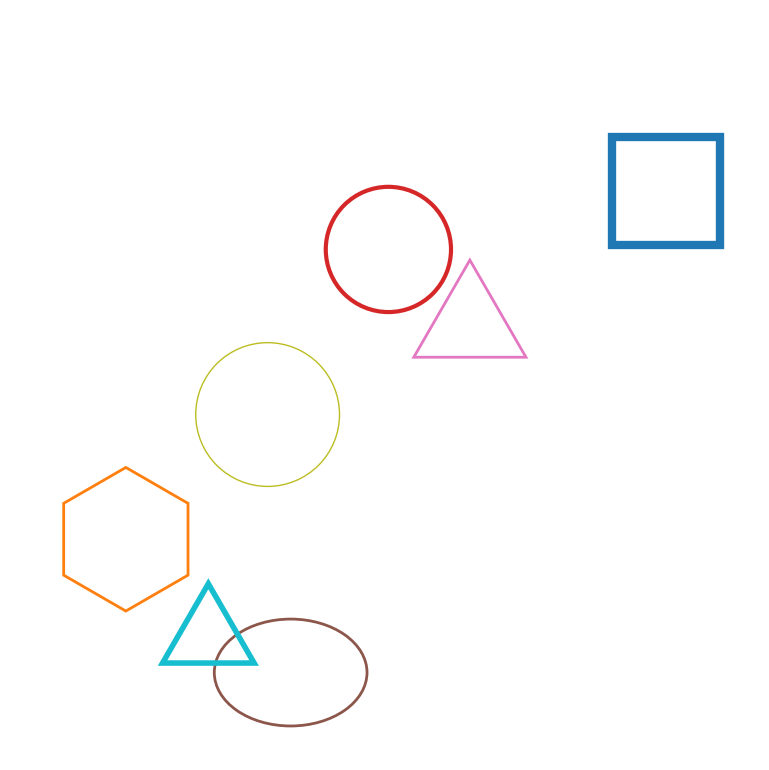[{"shape": "square", "thickness": 3, "radius": 0.35, "center": [0.865, 0.752]}, {"shape": "hexagon", "thickness": 1, "radius": 0.47, "center": [0.163, 0.3]}, {"shape": "circle", "thickness": 1.5, "radius": 0.41, "center": [0.504, 0.676]}, {"shape": "oval", "thickness": 1, "radius": 0.5, "center": [0.377, 0.127]}, {"shape": "triangle", "thickness": 1, "radius": 0.42, "center": [0.61, 0.578]}, {"shape": "circle", "thickness": 0.5, "radius": 0.47, "center": [0.348, 0.462]}, {"shape": "triangle", "thickness": 2, "radius": 0.34, "center": [0.271, 0.173]}]